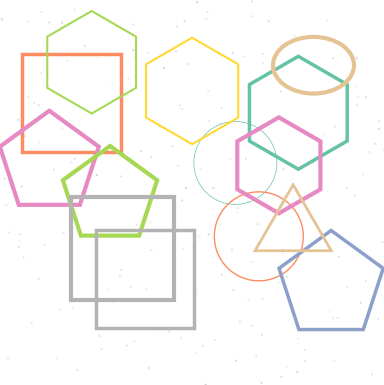[{"shape": "hexagon", "thickness": 2.5, "radius": 0.73, "center": [0.775, 0.707]}, {"shape": "circle", "thickness": 0.5, "radius": 0.54, "center": [0.611, 0.577]}, {"shape": "square", "thickness": 2.5, "radius": 0.64, "center": [0.185, 0.733]}, {"shape": "circle", "thickness": 1, "radius": 0.58, "center": [0.672, 0.386]}, {"shape": "pentagon", "thickness": 2.5, "radius": 0.71, "center": [0.86, 0.259]}, {"shape": "pentagon", "thickness": 3, "radius": 0.68, "center": [0.128, 0.577]}, {"shape": "hexagon", "thickness": 3, "radius": 0.62, "center": [0.724, 0.571]}, {"shape": "pentagon", "thickness": 3, "radius": 0.64, "center": [0.286, 0.492]}, {"shape": "hexagon", "thickness": 1.5, "radius": 0.67, "center": [0.238, 0.838]}, {"shape": "hexagon", "thickness": 1.5, "radius": 0.69, "center": [0.499, 0.764]}, {"shape": "triangle", "thickness": 2, "radius": 0.57, "center": [0.761, 0.406]}, {"shape": "oval", "thickness": 3, "radius": 0.53, "center": [0.814, 0.831]}, {"shape": "square", "thickness": 3, "radius": 0.67, "center": [0.318, 0.354]}, {"shape": "square", "thickness": 2.5, "radius": 0.64, "center": [0.375, 0.276]}]